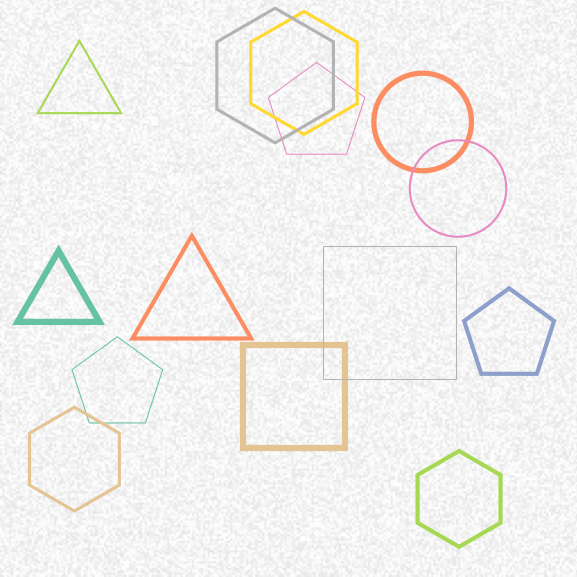[{"shape": "pentagon", "thickness": 0.5, "radius": 0.41, "center": [0.203, 0.334]}, {"shape": "triangle", "thickness": 3, "radius": 0.41, "center": [0.101, 0.483]}, {"shape": "triangle", "thickness": 2, "radius": 0.59, "center": [0.332, 0.472]}, {"shape": "circle", "thickness": 2.5, "radius": 0.42, "center": [0.732, 0.788]}, {"shape": "pentagon", "thickness": 2, "radius": 0.41, "center": [0.882, 0.418]}, {"shape": "pentagon", "thickness": 0.5, "radius": 0.44, "center": [0.548, 0.803]}, {"shape": "circle", "thickness": 1, "radius": 0.42, "center": [0.793, 0.673]}, {"shape": "hexagon", "thickness": 2, "radius": 0.41, "center": [0.795, 0.135]}, {"shape": "triangle", "thickness": 1, "radius": 0.42, "center": [0.137, 0.845]}, {"shape": "hexagon", "thickness": 1.5, "radius": 0.53, "center": [0.526, 0.873]}, {"shape": "square", "thickness": 3, "radius": 0.44, "center": [0.509, 0.312]}, {"shape": "hexagon", "thickness": 1.5, "radius": 0.45, "center": [0.129, 0.204]}, {"shape": "square", "thickness": 0.5, "radius": 0.58, "center": [0.675, 0.458]}, {"shape": "hexagon", "thickness": 1.5, "radius": 0.58, "center": [0.476, 0.868]}]